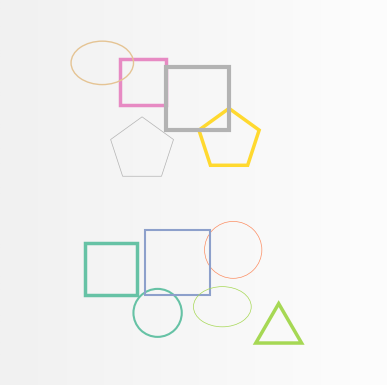[{"shape": "square", "thickness": 2.5, "radius": 0.33, "center": [0.286, 0.301]}, {"shape": "circle", "thickness": 1.5, "radius": 0.31, "center": [0.407, 0.187]}, {"shape": "circle", "thickness": 0.5, "radius": 0.37, "center": [0.602, 0.351]}, {"shape": "square", "thickness": 1.5, "radius": 0.42, "center": [0.458, 0.318]}, {"shape": "square", "thickness": 2.5, "radius": 0.3, "center": [0.37, 0.786]}, {"shape": "oval", "thickness": 0.5, "radius": 0.37, "center": [0.574, 0.203]}, {"shape": "triangle", "thickness": 2.5, "radius": 0.34, "center": [0.719, 0.143]}, {"shape": "pentagon", "thickness": 2.5, "radius": 0.41, "center": [0.591, 0.637]}, {"shape": "oval", "thickness": 1, "radius": 0.4, "center": [0.264, 0.837]}, {"shape": "pentagon", "thickness": 0.5, "radius": 0.43, "center": [0.367, 0.611]}, {"shape": "square", "thickness": 3, "radius": 0.41, "center": [0.51, 0.745]}]